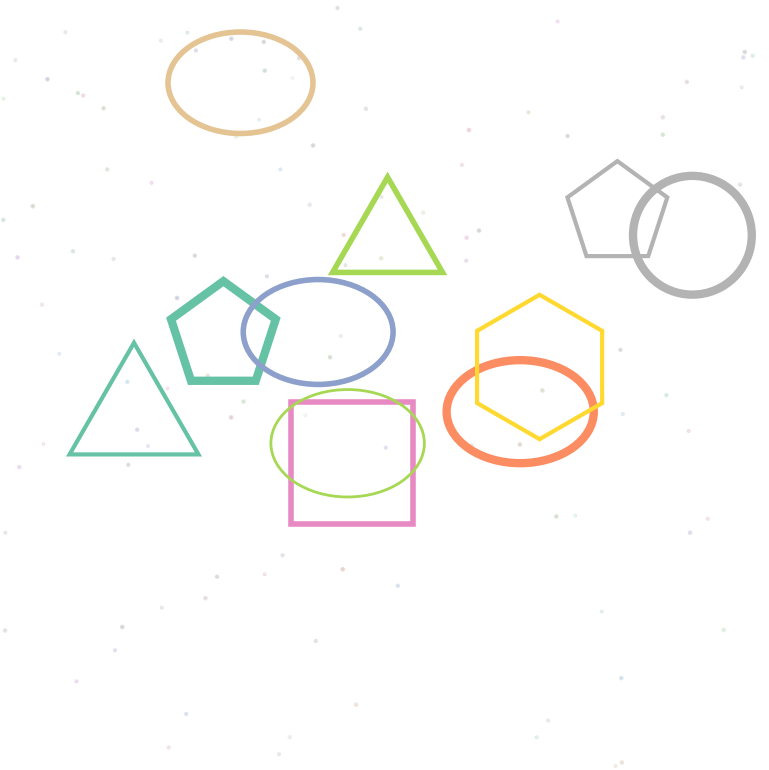[{"shape": "triangle", "thickness": 1.5, "radius": 0.48, "center": [0.174, 0.458]}, {"shape": "pentagon", "thickness": 3, "radius": 0.36, "center": [0.29, 0.563]}, {"shape": "oval", "thickness": 3, "radius": 0.48, "center": [0.676, 0.465]}, {"shape": "oval", "thickness": 2, "radius": 0.49, "center": [0.413, 0.569]}, {"shape": "square", "thickness": 2, "radius": 0.4, "center": [0.457, 0.398]}, {"shape": "triangle", "thickness": 2, "radius": 0.41, "center": [0.503, 0.687]}, {"shape": "oval", "thickness": 1, "radius": 0.5, "center": [0.451, 0.424]}, {"shape": "hexagon", "thickness": 1.5, "radius": 0.47, "center": [0.701, 0.523]}, {"shape": "oval", "thickness": 2, "radius": 0.47, "center": [0.312, 0.893]}, {"shape": "circle", "thickness": 3, "radius": 0.39, "center": [0.899, 0.694]}, {"shape": "pentagon", "thickness": 1.5, "radius": 0.34, "center": [0.802, 0.723]}]